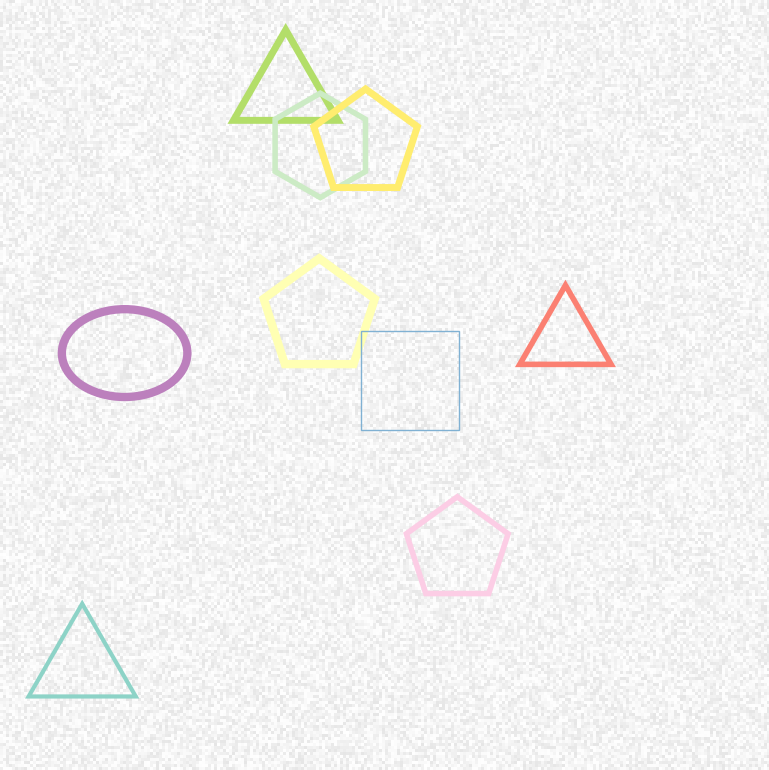[{"shape": "triangle", "thickness": 1.5, "radius": 0.4, "center": [0.107, 0.136]}, {"shape": "pentagon", "thickness": 3, "radius": 0.38, "center": [0.415, 0.589]}, {"shape": "triangle", "thickness": 2, "radius": 0.34, "center": [0.734, 0.561]}, {"shape": "square", "thickness": 0.5, "radius": 0.32, "center": [0.532, 0.506]}, {"shape": "triangle", "thickness": 2.5, "radius": 0.39, "center": [0.371, 0.883]}, {"shape": "pentagon", "thickness": 2, "radius": 0.35, "center": [0.594, 0.285]}, {"shape": "oval", "thickness": 3, "radius": 0.41, "center": [0.162, 0.541]}, {"shape": "hexagon", "thickness": 2, "radius": 0.34, "center": [0.416, 0.811]}, {"shape": "pentagon", "thickness": 2.5, "radius": 0.35, "center": [0.475, 0.814]}]